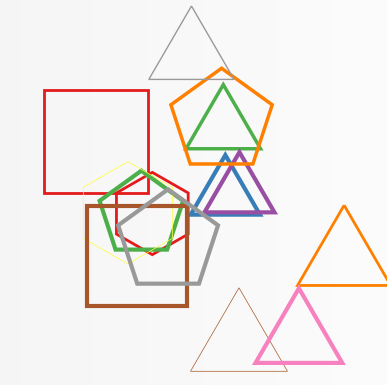[{"shape": "hexagon", "thickness": 2, "radius": 0.53, "center": [0.393, 0.445]}, {"shape": "square", "thickness": 2, "radius": 0.67, "center": [0.247, 0.632]}, {"shape": "triangle", "thickness": 3, "radius": 0.52, "center": [0.582, 0.494]}, {"shape": "pentagon", "thickness": 3, "radius": 0.57, "center": [0.365, 0.443]}, {"shape": "triangle", "thickness": 2.5, "radius": 0.56, "center": [0.576, 0.669]}, {"shape": "triangle", "thickness": 3, "radius": 0.52, "center": [0.618, 0.501]}, {"shape": "pentagon", "thickness": 2.5, "radius": 0.69, "center": [0.572, 0.685]}, {"shape": "triangle", "thickness": 2, "radius": 0.69, "center": [0.888, 0.328]}, {"shape": "hexagon", "thickness": 0.5, "radius": 0.66, "center": [0.33, 0.447]}, {"shape": "square", "thickness": 3, "radius": 0.65, "center": [0.354, 0.336]}, {"shape": "triangle", "thickness": 0.5, "radius": 0.72, "center": [0.617, 0.108]}, {"shape": "triangle", "thickness": 3, "radius": 0.65, "center": [0.771, 0.122]}, {"shape": "pentagon", "thickness": 3, "radius": 0.68, "center": [0.434, 0.373]}, {"shape": "triangle", "thickness": 1, "radius": 0.64, "center": [0.494, 0.857]}]